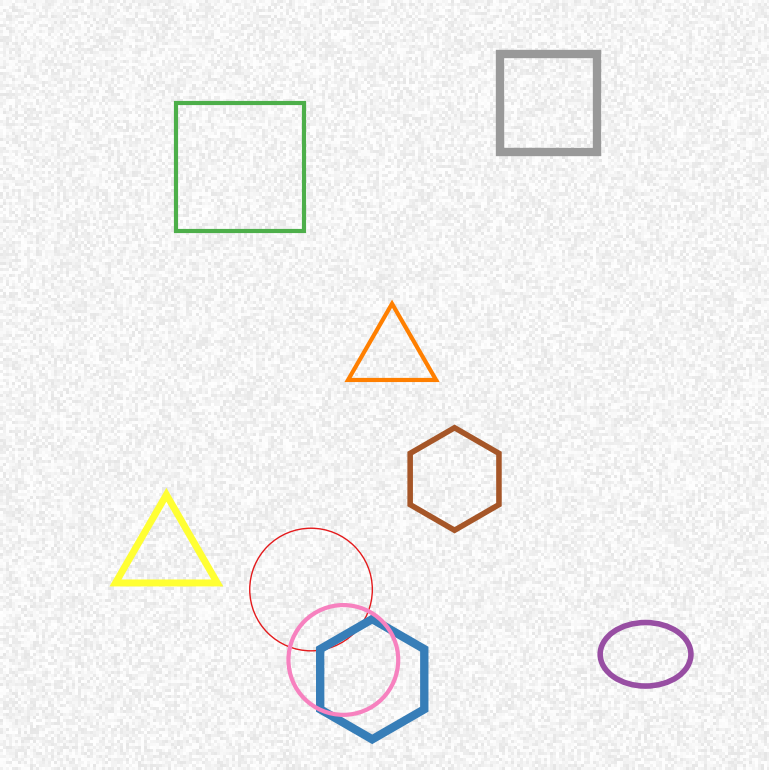[{"shape": "circle", "thickness": 0.5, "radius": 0.4, "center": [0.404, 0.234]}, {"shape": "hexagon", "thickness": 3, "radius": 0.39, "center": [0.483, 0.118]}, {"shape": "square", "thickness": 1.5, "radius": 0.42, "center": [0.312, 0.784]}, {"shape": "oval", "thickness": 2, "radius": 0.29, "center": [0.838, 0.15]}, {"shape": "triangle", "thickness": 1.5, "radius": 0.33, "center": [0.509, 0.54]}, {"shape": "triangle", "thickness": 2.5, "radius": 0.38, "center": [0.216, 0.281]}, {"shape": "hexagon", "thickness": 2, "radius": 0.33, "center": [0.59, 0.378]}, {"shape": "circle", "thickness": 1.5, "radius": 0.36, "center": [0.446, 0.143]}, {"shape": "square", "thickness": 3, "radius": 0.32, "center": [0.712, 0.866]}]